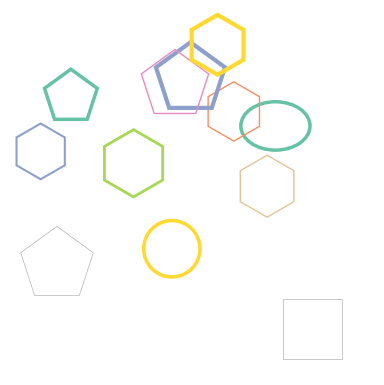[{"shape": "pentagon", "thickness": 2.5, "radius": 0.36, "center": [0.184, 0.748]}, {"shape": "oval", "thickness": 2.5, "radius": 0.45, "center": [0.715, 0.673]}, {"shape": "hexagon", "thickness": 1, "radius": 0.38, "center": [0.607, 0.71]}, {"shape": "pentagon", "thickness": 3, "radius": 0.47, "center": [0.495, 0.796]}, {"shape": "hexagon", "thickness": 1.5, "radius": 0.36, "center": [0.106, 0.607]}, {"shape": "pentagon", "thickness": 1, "radius": 0.46, "center": [0.455, 0.78]}, {"shape": "hexagon", "thickness": 2, "radius": 0.44, "center": [0.347, 0.576]}, {"shape": "circle", "thickness": 2.5, "radius": 0.37, "center": [0.446, 0.354]}, {"shape": "hexagon", "thickness": 3, "radius": 0.39, "center": [0.565, 0.884]}, {"shape": "hexagon", "thickness": 1, "radius": 0.4, "center": [0.694, 0.516]}, {"shape": "square", "thickness": 0.5, "radius": 0.38, "center": [0.812, 0.146]}, {"shape": "pentagon", "thickness": 0.5, "radius": 0.5, "center": [0.148, 0.313]}]